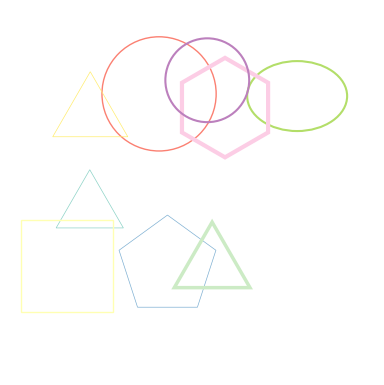[{"shape": "triangle", "thickness": 0.5, "radius": 0.5, "center": [0.233, 0.458]}, {"shape": "square", "thickness": 1, "radius": 0.6, "center": [0.174, 0.309]}, {"shape": "circle", "thickness": 1, "radius": 0.74, "center": [0.413, 0.756]}, {"shape": "pentagon", "thickness": 0.5, "radius": 0.66, "center": [0.435, 0.309]}, {"shape": "oval", "thickness": 1.5, "radius": 0.65, "center": [0.772, 0.75]}, {"shape": "hexagon", "thickness": 3, "radius": 0.65, "center": [0.584, 0.721]}, {"shape": "circle", "thickness": 1.5, "radius": 0.54, "center": [0.538, 0.792]}, {"shape": "triangle", "thickness": 2.5, "radius": 0.57, "center": [0.551, 0.31]}, {"shape": "triangle", "thickness": 0.5, "radius": 0.56, "center": [0.234, 0.701]}]